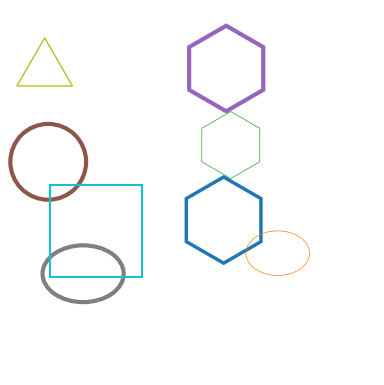[{"shape": "hexagon", "thickness": 2.5, "radius": 0.56, "center": [0.581, 0.428]}, {"shape": "oval", "thickness": 0.5, "radius": 0.41, "center": [0.721, 0.342]}, {"shape": "hexagon", "thickness": 0.5, "radius": 0.43, "center": [0.599, 0.623]}, {"shape": "hexagon", "thickness": 3, "radius": 0.56, "center": [0.588, 0.822]}, {"shape": "circle", "thickness": 3, "radius": 0.49, "center": [0.125, 0.58]}, {"shape": "oval", "thickness": 3, "radius": 0.53, "center": [0.216, 0.289]}, {"shape": "triangle", "thickness": 1, "radius": 0.42, "center": [0.116, 0.818]}, {"shape": "square", "thickness": 1.5, "radius": 0.59, "center": [0.249, 0.4]}]